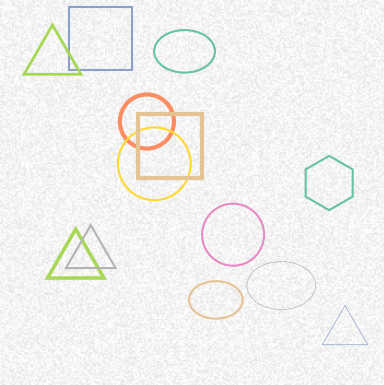[{"shape": "oval", "thickness": 1.5, "radius": 0.39, "center": [0.479, 0.867]}, {"shape": "hexagon", "thickness": 1.5, "radius": 0.35, "center": [0.855, 0.525]}, {"shape": "circle", "thickness": 3, "radius": 0.35, "center": [0.382, 0.684]}, {"shape": "square", "thickness": 1.5, "radius": 0.41, "center": [0.26, 0.899]}, {"shape": "triangle", "thickness": 0.5, "radius": 0.34, "center": [0.896, 0.139]}, {"shape": "circle", "thickness": 1.5, "radius": 0.4, "center": [0.605, 0.39]}, {"shape": "triangle", "thickness": 2, "radius": 0.43, "center": [0.136, 0.85]}, {"shape": "triangle", "thickness": 2.5, "radius": 0.42, "center": [0.197, 0.32]}, {"shape": "circle", "thickness": 1.5, "radius": 0.47, "center": [0.401, 0.575]}, {"shape": "square", "thickness": 3, "radius": 0.42, "center": [0.441, 0.621]}, {"shape": "oval", "thickness": 1.5, "radius": 0.35, "center": [0.561, 0.221]}, {"shape": "oval", "thickness": 0.5, "radius": 0.45, "center": [0.73, 0.258]}, {"shape": "triangle", "thickness": 1.5, "radius": 0.37, "center": [0.236, 0.341]}]